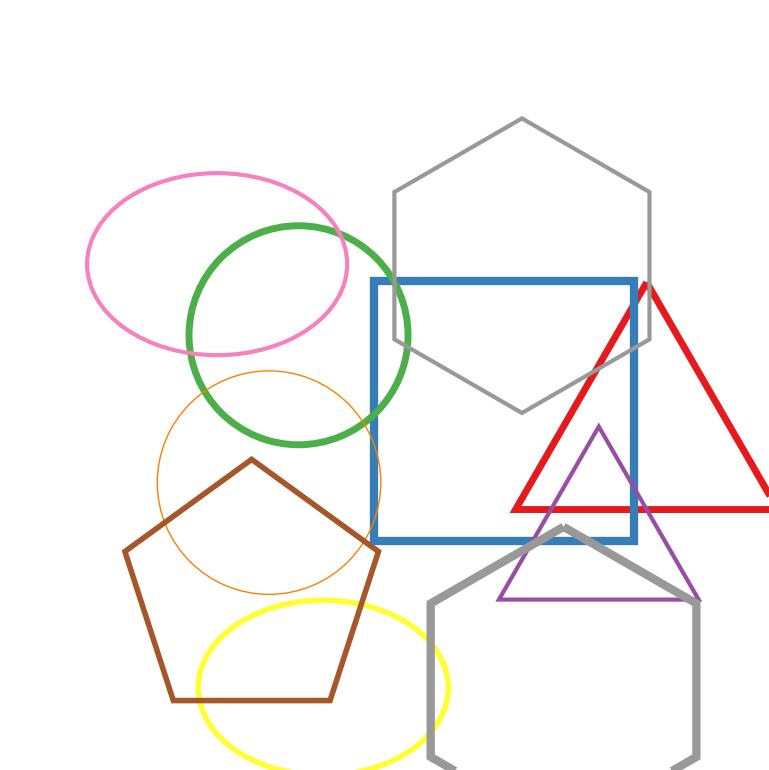[{"shape": "triangle", "thickness": 2.5, "radius": 0.98, "center": [0.84, 0.437]}, {"shape": "square", "thickness": 3, "radius": 0.84, "center": [0.655, 0.466]}, {"shape": "circle", "thickness": 2.5, "radius": 0.71, "center": [0.388, 0.565]}, {"shape": "triangle", "thickness": 1.5, "radius": 0.75, "center": [0.778, 0.296]}, {"shape": "circle", "thickness": 0.5, "radius": 0.73, "center": [0.349, 0.373]}, {"shape": "oval", "thickness": 2, "radius": 0.81, "center": [0.42, 0.107]}, {"shape": "pentagon", "thickness": 2, "radius": 0.87, "center": [0.327, 0.23]}, {"shape": "oval", "thickness": 1.5, "radius": 0.84, "center": [0.282, 0.657]}, {"shape": "hexagon", "thickness": 1.5, "radius": 0.96, "center": [0.678, 0.655]}, {"shape": "hexagon", "thickness": 3, "radius": 1.0, "center": [0.732, 0.117]}]